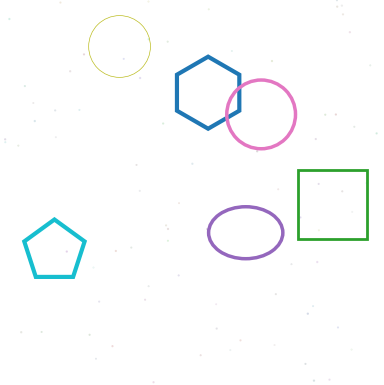[{"shape": "hexagon", "thickness": 3, "radius": 0.47, "center": [0.541, 0.759]}, {"shape": "square", "thickness": 2, "radius": 0.45, "center": [0.863, 0.469]}, {"shape": "oval", "thickness": 2.5, "radius": 0.48, "center": [0.638, 0.396]}, {"shape": "circle", "thickness": 2.5, "radius": 0.45, "center": [0.678, 0.703]}, {"shape": "circle", "thickness": 0.5, "radius": 0.4, "center": [0.311, 0.879]}, {"shape": "pentagon", "thickness": 3, "radius": 0.41, "center": [0.141, 0.347]}]